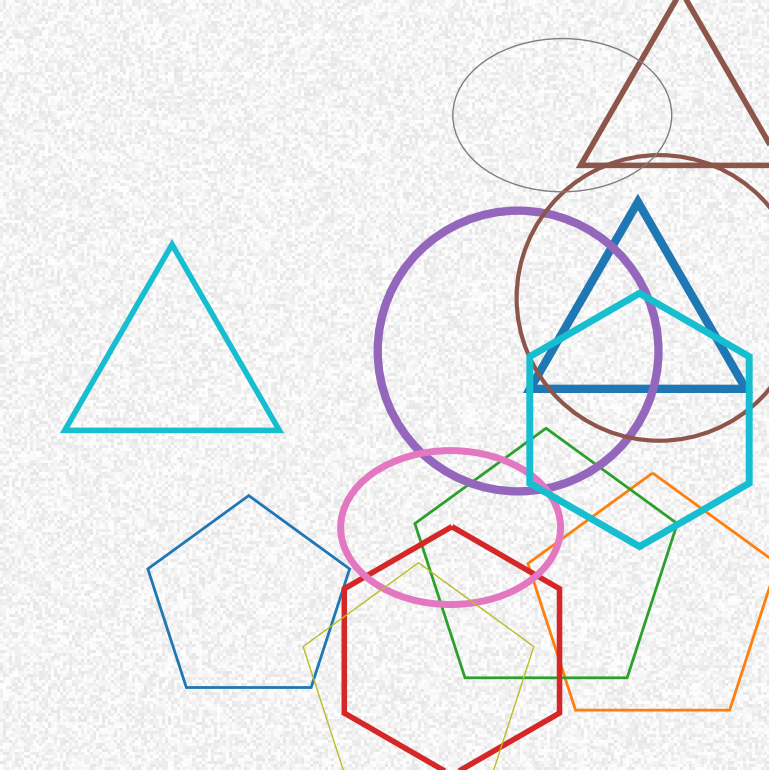[{"shape": "triangle", "thickness": 3, "radius": 0.81, "center": [0.828, 0.576]}, {"shape": "pentagon", "thickness": 1, "radius": 0.69, "center": [0.323, 0.219]}, {"shape": "pentagon", "thickness": 1, "radius": 0.85, "center": [0.848, 0.215]}, {"shape": "pentagon", "thickness": 1, "radius": 0.9, "center": [0.709, 0.265]}, {"shape": "hexagon", "thickness": 2, "radius": 0.81, "center": [0.587, 0.155]}, {"shape": "circle", "thickness": 3, "radius": 0.91, "center": [0.673, 0.544]}, {"shape": "triangle", "thickness": 2, "radius": 0.75, "center": [0.885, 0.861]}, {"shape": "circle", "thickness": 1.5, "radius": 0.93, "center": [0.856, 0.613]}, {"shape": "oval", "thickness": 2.5, "radius": 0.71, "center": [0.585, 0.315]}, {"shape": "oval", "thickness": 0.5, "radius": 0.71, "center": [0.73, 0.85]}, {"shape": "pentagon", "thickness": 0.5, "radius": 0.79, "center": [0.543, 0.112]}, {"shape": "hexagon", "thickness": 2.5, "radius": 0.82, "center": [0.831, 0.455]}, {"shape": "triangle", "thickness": 2, "radius": 0.8, "center": [0.223, 0.522]}]